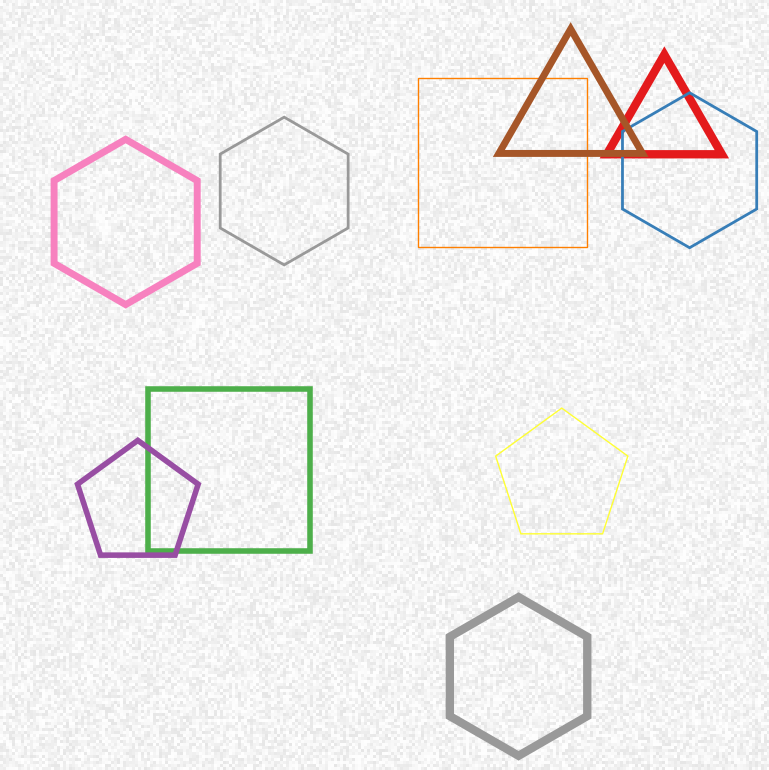[{"shape": "triangle", "thickness": 3, "radius": 0.43, "center": [0.863, 0.843]}, {"shape": "hexagon", "thickness": 1, "radius": 0.5, "center": [0.896, 0.779]}, {"shape": "square", "thickness": 2, "radius": 0.52, "center": [0.298, 0.39]}, {"shape": "pentagon", "thickness": 2, "radius": 0.41, "center": [0.179, 0.346]}, {"shape": "square", "thickness": 0.5, "radius": 0.55, "center": [0.653, 0.789]}, {"shape": "pentagon", "thickness": 0.5, "radius": 0.45, "center": [0.73, 0.38]}, {"shape": "triangle", "thickness": 2.5, "radius": 0.54, "center": [0.741, 0.855]}, {"shape": "hexagon", "thickness": 2.5, "radius": 0.54, "center": [0.163, 0.712]}, {"shape": "hexagon", "thickness": 1, "radius": 0.48, "center": [0.369, 0.752]}, {"shape": "hexagon", "thickness": 3, "radius": 0.52, "center": [0.673, 0.122]}]